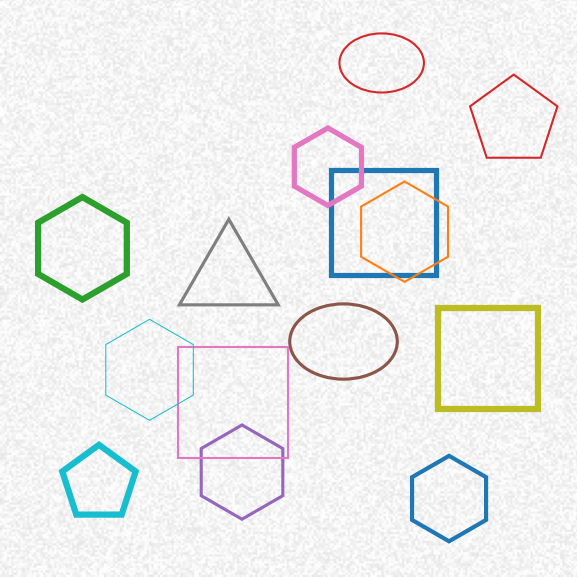[{"shape": "square", "thickness": 2.5, "radius": 0.45, "center": [0.664, 0.614]}, {"shape": "hexagon", "thickness": 2, "radius": 0.37, "center": [0.778, 0.136]}, {"shape": "hexagon", "thickness": 1, "radius": 0.43, "center": [0.701, 0.598]}, {"shape": "hexagon", "thickness": 3, "radius": 0.44, "center": [0.143, 0.569]}, {"shape": "pentagon", "thickness": 1, "radius": 0.4, "center": [0.89, 0.79]}, {"shape": "oval", "thickness": 1, "radius": 0.37, "center": [0.661, 0.89]}, {"shape": "hexagon", "thickness": 1.5, "radius": 0.41, "center": [0.419, 0.182]}, {"shape": "oval", "thickness": 1.5, "radius": 0.47, "center": [0.595, 0.408]}, {"shape": "square", "thickness": 1, "radius": 0.48, "center": [0.403, 0.302]}, {"shape": "hexagon", "thickness": 2.5, "radius": 0.34, "center": [0.568, 0.71]}, {"shape": "triangle", "thickness": 1.5, "radius": 0.49, "center": [0.396, 0.521]}, {"shape": "square", "thickness": 3, "radius": 0.44, "center": [0.845, 0.378]}, {"shape": "pentagon", "thickness": 3, "radius": 0.33, "center": [0.171, 0.162]}, {"shape": "hexagon", "thickness": 0.5, "radius": 0.44, "center": [0.259, 0.359]}]